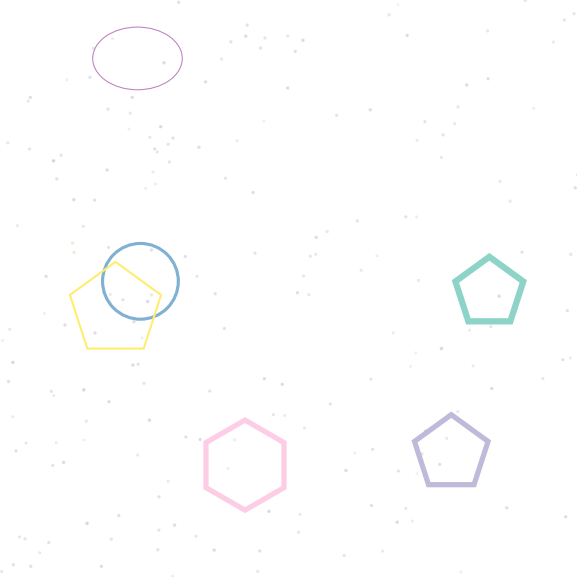[{"shape": "pentagon", "thickness": 3, "radius": 0.31, "center": [0.847, 0.493]}, {"shape": "pentagon", "thickness": 2.5, "radius": 0.33, "center": [0.781, 0.214]}, {"shape": "circle", "thickness": 1.5, "radius": 0.33, "center": [0.243, 0.512]}, {"shape": "hexagon", "thickness": 2.5, "radius": 0.39, "center": [0.424, 0.194]}, {"shape": "oval", "thickness": 0.5, "radius": 0.39, "center": [0.238, 0.898]}, {"shape": "pentagon", "thickness": 1, "radius": 0.41, "center": [0.2, 0.463]}]